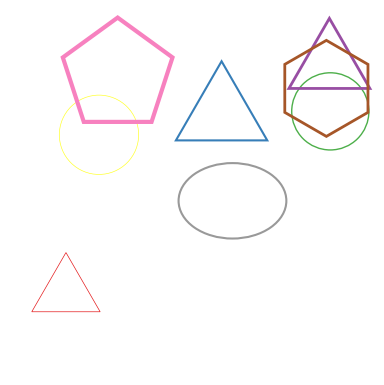[{"shape": "triangle", "thickness": 0.5, "radius": 0.51, "center": [0.171, 0.241]}, {"shape": "triangle", "thickness": 1.5, "radius": 0.69, "center": [0.576, 0.704]}, {"shape": "circle", "thickness": 1, "radius": 0.5, "center": [0.858, 0.711]}, {"shape": "triangle", "thickness": 2, "radius": 0.61, "center": [0.856, 0.831]}, {"shape": "circle", "thickness": 0.5, "radius": 0.52, "center": [0.257, 0.65]}, {"shape": "hexagon", "thickness": 2, "radius": 0.62, "center": [0.848, 0.77]}, {"shape": "pentagon", "thickness": 3, "radius": 0.75, "center": [0.306, 0.805]}, {"shape": "oval", "thickness": 1.5, "radius": 0.7, "center": [0.604, 0.478]}]